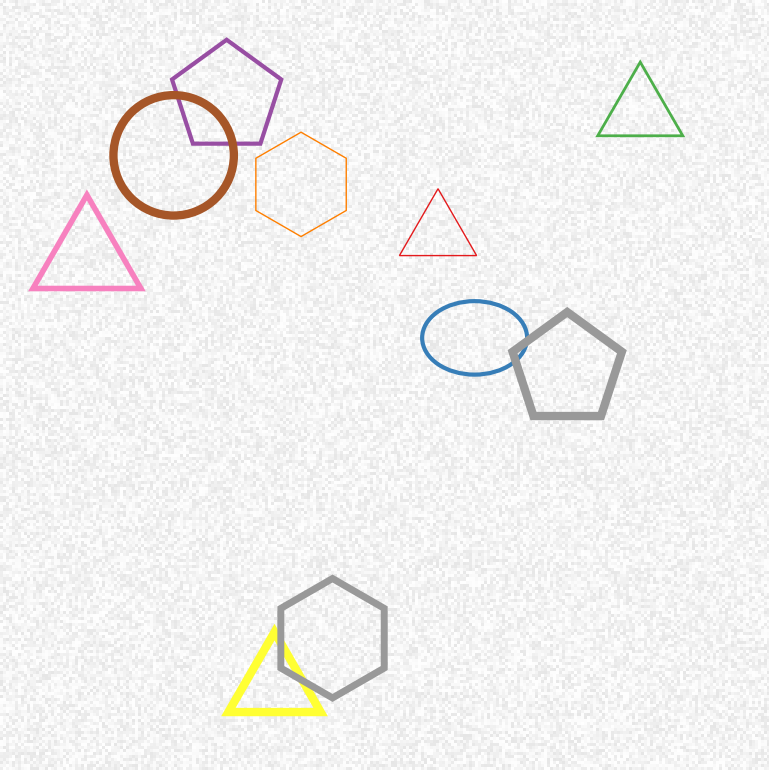[{"shape": "triangle", "thickness": 0.5, "radius": 0.29, "center": [0.569, 0.697]}, {"shape": "oval", "thickness": 1.5, "radius": 0.34, "center": [0.616, 0.561]}, {"shape": "triangle", "thickness": 1, "radius": 0.32, "center": [0.831, 0.856]}, {"shape": "pentagon", "thickness": 1.5, "radius": 0.37, "center": [0.294, 0.874]}, {"shape": "hexagon", "thickness": 0.5, "radius": 0.34, "center": [0.391, 0.761]}, {"shape": "triangle", "thickness": 3, "radius": 0.35, "center": [0.357, 0.11]}, {"shape": "circle", "thickness": 3, "radius": 0.39, "center": [0.226, 0.798]}, {"shape": "triangle", "thickness": 2, "radius": 0.4, "center": [0.113, 0.666]}, {"shape": "hexagon", "thickness": 2.5, "radius": 0.39, "center": [0.432, 0.171]}, {"shape": "pentagon", "thickness": 3, "radius": 0.37, "center": [0.737, 0.52]}]